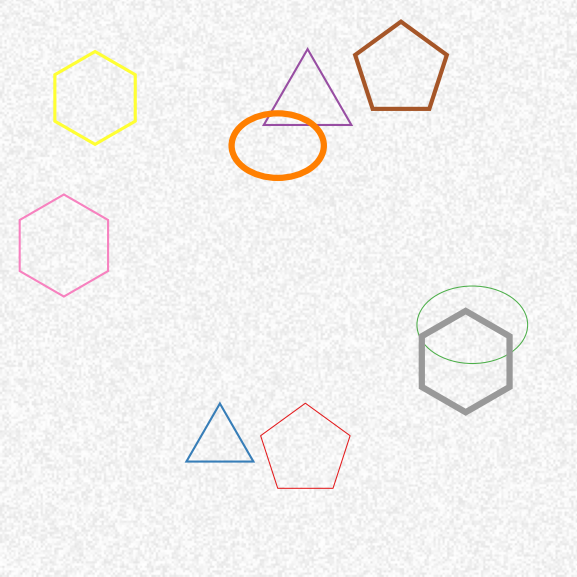[{"shape": "pentagon", "thickness": 0.5, "radius": 0.41, "center": [0.529, 0.219]}, {"shape": "triangle", "thickness": 1, "radius": 0.33, "center": [0.381, 0.233]}, {"shape": "oval", "thickness": 0.5, "radius": 0.48, "center": [0.818, 0.437]}, {"shape": "triangle", "thickness": 1, "radius": 0.44, "center": [0.533, 0.827]}, {"shape": "oval", "thickness": 3, "radius": 0.4, "center": [0.481, 0.747]}, {"shape": "hexagon", "thickness": 1.5, "radius": 0.4, "center": [0.165, 0.83]}, {"shape": "pentagon", "thickness": 2, "radius": 0.42, "center": [0.694, 0.878]}, {"shape": "hexagon", "thickness": 1, "radius": 0.44, "center": [0.111, 0.574]}, {"shape": "hexagon", "thickness": 3, "radius": 0.44, "center": [0.806, 0.373]}]